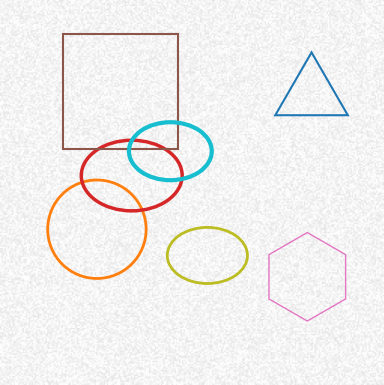[{"shape": "triangle", "thickness": 1.5, "radius": 0.54, "center": [0.809, 0.755]}, {"shape": "circle", "thickness": 2, "radius": 0.64, "center": [0.252, 0.405]}, {"shape": "oval", "thickness": 2.5, "radius": 0.66, "center": [0.342, 0.544]}, {"shape": "square", "thickness": 1.5, "radius": 0.75, "center": [0.313, 0.762]}, {"shape": "hexagon", "thickness": 1, "radius": 0.57, "center": [0.798, 0.281]}, {"shape": "oval", "thickness": 2, "radius": 0.52, "center": [0.539, 0.336]}, {"shape": "oval", "thickness": 3, "radius": 0.54, "center": [0.442, 0.607]}]